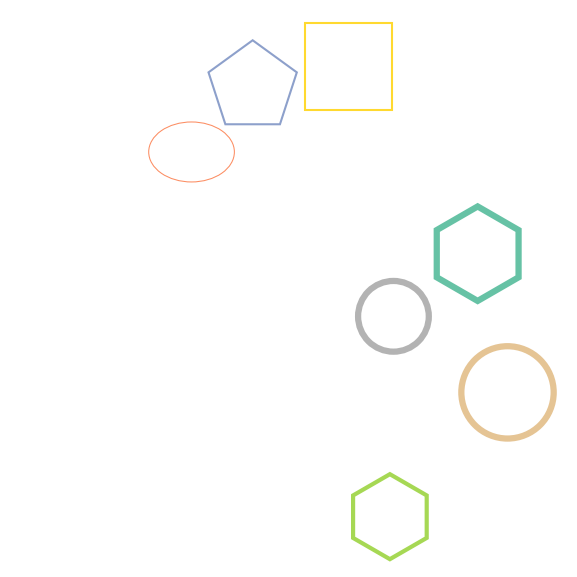[{"shape": "hexagon", "thickness": 3, "radius": 0.41, "center": [0.827, 0.56]}, {"shape": "oval", "thickness": 0.5, "radius": 0.37, "center": [0.332, 0.736]}, {"shape": "pentagon", "thickness": 1, "radius": 0.4, "center": [0.438, 0.849]}, {"shape": "hexagon", "thickness": 2, "radius": 0.37, "center": [0.675, 0.104]}, {"shape": "square", "thickness": 1, "radius": 0.38, "center": [0.603, 0.884]}, {"shape": "circle", "thickness": 3, "radius": 0.4, "center": [0.879, 0.32]}, {"shape": "circle", "thickness": 3, "radius": 0.31, "center": [0.681, 0.451]}]